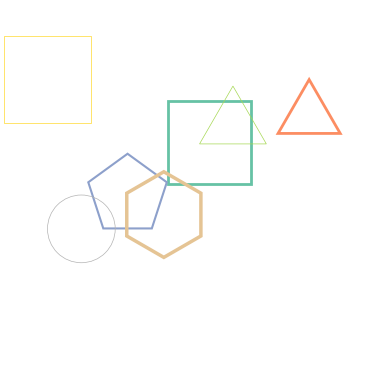[{"shape": "square", "thickness": 2, "radius": 0.54, "center": [0.545, 0.629]}, {"shape": "triangle", "thickness": 2, "radius": 0.47, "center": [0.803, 0.7]}, {"shape": "pentagon", "thickness": 1.5, "radius": 0.54, "center": [0.331, 0.493]}, {"shape": "triangle", "thickness": 0.5, "radius": 0.5, "center": [0.605, 0.676]}, {"shape": "square", "thickness": 0.5, "radius": 0.56, "center": [0.123, 0.794]}, {"shape": "hexagon", "thickness": 2.5, "radius": 0.56, "center": [0.426, 0.443]}, {"shape": "circle", "thickness": 0.5, "radius": 0.44, "center": [0.211, 0.406]}]